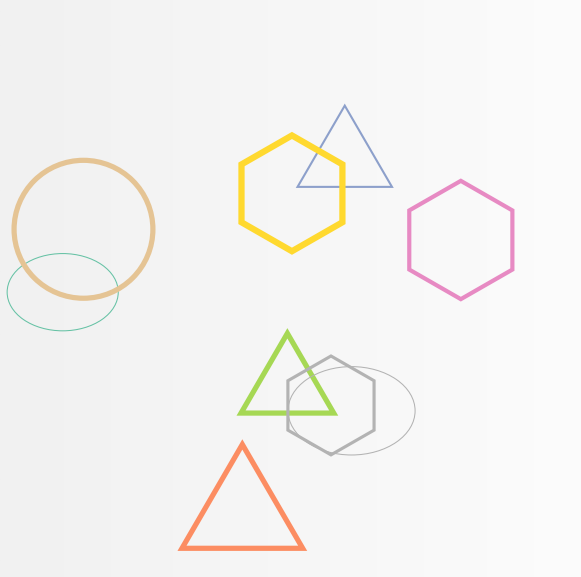[{"shape": "oval", "thickness": 0.5, "radius": 0.48, "center": [0.108, 0.493]}, {"shape": "triangle", "thickness": 2.5, "radius": 0.6, "center": [0.417, 0.11]}, {"shape": "triangle", "thickness": 1, "radius": 0.47, "center": [0.593, 0.722]}, {"shape": "hexagon", "thickness": 2, "radius": 0.51, "center": [0.793, 0.584]}, {"shape": "triangle", "thickness": 2.5, "radius": 0.46, "center": [0.494, 0.33]}, {"shape": "hexagon", "thickness": 3, "radius": 0.5, "center": [0.502, 0.664]}, {"shape": "circle", "thickness": 2.5, "radius": 0.6, "center": [0.144, 0.602]}, {"shape": "oval", "thickness": 0.5, "radius": 0.55, "center": [0.605, 0.288]}, {"shape": "hexagon", "thickness": 1.5, "radius": 0.43, "center": [0.569, 0.297]}]